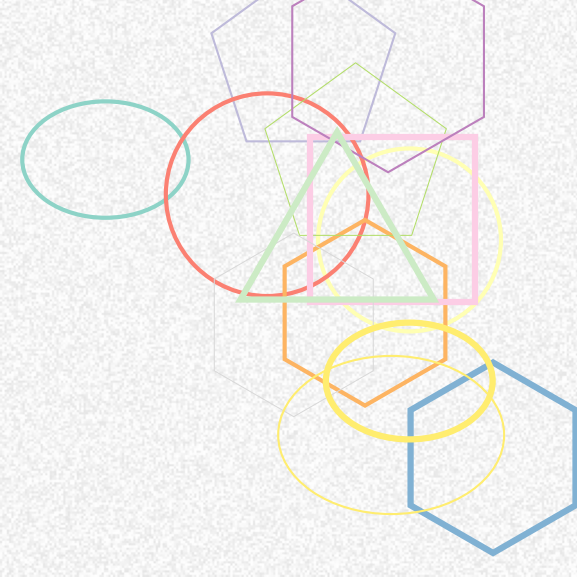[{"shape": "oval", "thickness": 2, "radius": 0.72, "center": [0.183, 0.723]}, {"shape": "circle", "thickness": 2, "radius": 0.79, "center": [0.709, 0.584]}, {"shape": "pentagon", "thickness": 1, "radius": 0.84, "center": [0.525, 0.89]}, {"shape": "circle", "thickness": 2, "radius": 0.88, "center": [0.463, 0.662]}, {"shape": "hexagon", "thickness": 3, "radius": 0.82, "center": [0.854, 0.207]}, {"shape": "hexagon", "thickness": 2, "radius": 0.8, "center": [0.632, 0.458]}, {"shape": "pentagon", "thickness": 0.5, "radius": 0.83, "center": [0.616, 0.725]}, {"shape": "square", "thickness": 3, "radius": 0.71, "center": [0.68, 0.619]}, {"shape": "hexagon", "thickness": 0.5, "radius": 0.79, "center": [0.509, 0.437]}, {"shape": "hexagon", "thickness": 1, "radius": 0.96, "center": [0.672, 0.893]}, {"shape": "triangle", "thickness": 3, "radius": 0.97, "center": [0.584, 0.577]}, {"shape": "oval", "thickness": 1, "radius": 0.98, "center": [0.677, 0.246]}, {"shape": "oval", "thickness": 3, "radius": 0.72, "center": [0.709, 0.339]}]